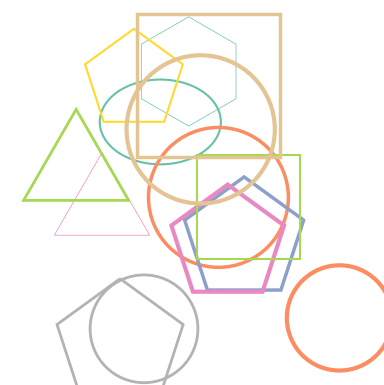[{"shape": "oval", "thickness": 1.5, "radius": 0.79, "center": [0.416, 0.683]}, {"shape": "hexagon", "thickness": 0.5, "radius": 0.71, "center": [0.49, 0.814]}, {"shape": "circle", "thickness": 3, "radius": 0.68, "center": [0.882, 0.174]}, {"shape": "circle", "thickness": 2.5, "radius": 0.91, "center": [0.567, 0.487]}, {"shape": "pentagon", "thickness": 2.5, "radius": 0.81, "center": [0.634, 0.378]}, {"shape": "pentagon", "thickness": 3, "radius": 0.77, "center": [0.592, 0.367]}, {"shape": "triangle", "thickness": 0.5, "radius": 0.71, "center": [0.265, 0.461]}, {"shape": "square", "thickness": 1.5, "radius": 0.67, "center": [0.645, 0.462]}, {"shape": "triangle", "thickness": 2, "radius": 0.79, "center": [0.198, 0.558]}, {"shape": "pentagon", "thickness": 1.5, "radius": 0.67, "center": [0.348, 0.792]}, {"shape": "circle", "thickness": 3, "radius": 0.96, "center": [0.521, 0.664]}, {"shape": "square", "thickness": 2.5, "radius": 0.93, "center": [0.542, 0.777]}, {"shape": "pentagon", "thickness": 2, "radius": 0.86, "center": [0.312, 0.104]}, {"shape": "circle", "thickness": 2, "radius": 0.7, "center": [0.374, 0.146]}]